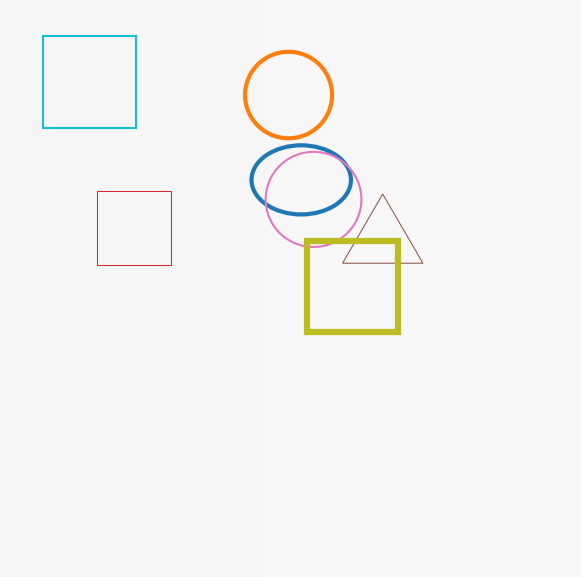[{"shape": "oval", "thickness": 2, "radius": 0.43, "center": [0.518, 0.688]}, {"shape": "circle", "thickness": 2, "radius": 0.37, "center": [0.496, 0.835]}, {"shape": "square", "thickness": 0.5, "radius": 0.32, "center": [0.231, 0.604]}, {"shape": "triangle", "thickness": 0.5, "radius": 0.4, "center": [0.658, 0.583]}, {"shape": "circle", "thickness": 1, "radius": 0.41, "center": [0.539, 0.654]}, {"shape": "square", "thickness": 3, "radius": 0.39, "center": [0.606, 0.503]}, {"shape": "square", "thickness": 1, "radius": 0.4, "center": [0.154, 0.857]}]